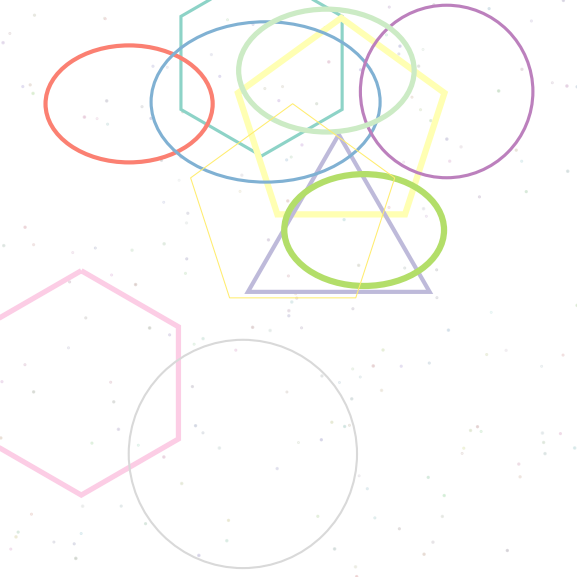[{"shape": "hexagon", "thickness": 1.5, "radius": 0.81, "center": [0.453, 0.89]}, {"shape": "pentagon", "thickness": 3, "radius": 0.94, "center": [0.591, 0.78]}, {"shape": "triangle", "thickness": 2, "radius": 0.91, "center": [0.587, 0.585]}, {"shape": "oval", "thickness": 2, "radius": 0.72, "center": [0.224, 0.819]}, {"shape": "oval", "thickness": 1.5, "radius": 0.99, "center": [0.46, 0.823]}, {"shape": "oval", "thickness": 3, "radius": 0.69, "center": [0.631, 0.601]}, {"shape": "hexagon", "thickness": 2.5, "radius": 0.97, "center": [0.141, 0.336]}, {"shape": "circle", "thickness": 1, "radius": 0.99, "center": [0.421, 0.213]}, {"shape": "circle", "thickness": 1.5, "radius": 0.75, "center": [0.773, 0.841]}, {"shape": "oval", "thickness": 2.5, "radius": 0.76, "center": [0.565, 0.877]}, {"shape": "pentagon", "thickness": 0.5, "radius": 0.93, "center": [0.507, 0.634]}]